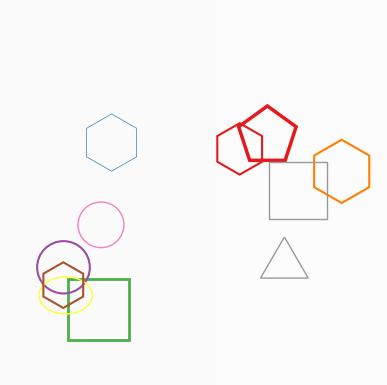[{"shape": "pentagon", "thickness": 2.5, "radius": 0.39, "center": [0.69, 0.647]}, {"shape": "hexagon", "thickness": 1.5, "radius": 0.33, "center": [0.619, 0.613]}, {"shape": "hexagon", "thickness": 0.5, "radius": 0.37, "center": [0.288, 0.63]}, {"shape": "square", "thickness": 2, "radius": 0.4, "center": [0.254, 0.196]}, {"shape": "circle", "thickness": 1.5, "radius": 0.34, "center": [0.164, 0.306]}, {"shape": "hexagon", "thickness": 1.5, "radius": 0.41, "center": [0.882, 0.555]}, {"shape": "oval", "thickness": 1, "radius": 0.34, "center": [0.169, 0.233]}, {"shape": "hexagon", "thickness": 1.5, "radius": 0.3, "center": [0.163, 0.259]}, {"shape": "circle", "thickness": 1, "radius": 0.3, "center": [0.261, 0.416]}, {"shape": "square", "thickness": 1, "radius": 0.37, "center": [0.769, 0.505]}, {"shape": "triangle", "thickness": 1, "radius": 0.36, "center": [0.734, 0.313]}]